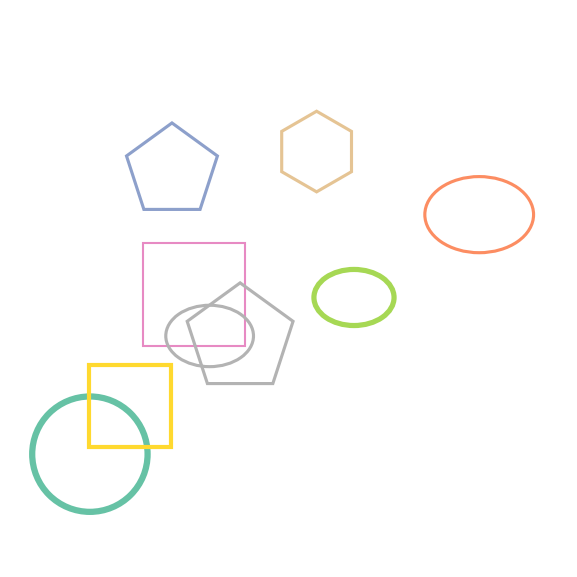[{"shape": "circle", "thickness": 3, "radius": 0.5, "center": [0.156, 0.213]}, {"shape": "oval", "thickness": 1.5, "radius": 0.47, "center": [0.83, 0.627]}, {"shape": "pentagon", "thickness": 1.5, "radius": 0.41, "center": [0.298, 0.703]}, {"shape": "square", "thickness": 1, "radius": 0.44, "center": [0.336, 0.489]}, {"shape": "oval", "thickness": 2.5, "radius": 0.35, "center": [0.613, 0.484]}, {"shape": "square", "thickness": 2, "radius": 0.35, "center": [0.225, 0.296]}, {"shape": "hexagon", "thickness": 1.5, "radius": 0.35, "center": [0.548, 0.737]}, {"shape": "oval", "thickness": 1.5, "radius": 0.38, "center": [0.363, 0.417]}, {"shape": "pentagon", "thickness": 1.5, "radius": 0.48, "center": [0.416, 0.413]}]